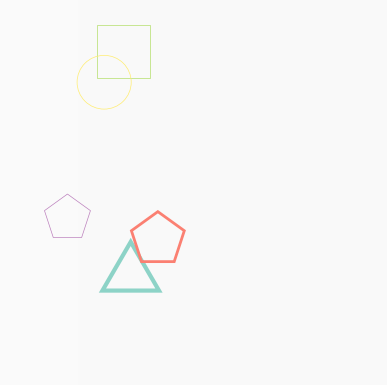[{"shape": "triangle", "thickness": 3, "radius": 0.42, "center": [0.337, 0.287]}, {"shape": "pentagon", "thickness": 2, "radius": 0.36, "center": [0.407, 0.379]}, {"shape": "square", "thickness": 0.5, "radius": 0.34, "center": [0.318, 0.866]}, {"shape": "pentagon", "thickness": 0.5, "radius": 0.31, "center": [0.174, 0.434]}, {"shape": "circle", "thickness": 0.5, "radius": 0.35, "center": [0.269, 0.786]}]